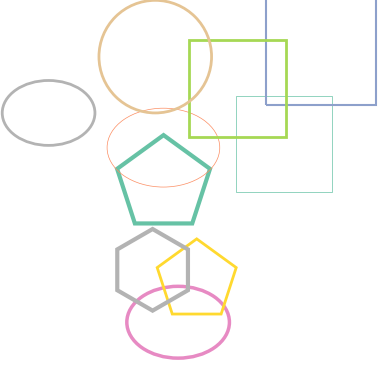[{"shape": "square", "thickness": 0.5, "radius": 0.62, "center": [0.738, 0.626]}, {"shape": "pentagon", "thickness": 3, "radius": 0.63, "center": [0.425, 0.522]}, {"shape": "oval", "thickness": 0.5, "radius": 0.73, "center": [0.424, 0.617]}, {"shape": "square", "thickness": 1.5, "radius": 0.71, "center": [0.833, 0.87]}, {"shape": "oval", "thickness": 2.5, "radius": 0.67, "center": [0.463, 0.163]}, {"shape": "square", "thickness": 2, "radius": 0.63, "center": [0.617, 0.771]}, {"shape": "pentagon", "thickness": 2, "radius": 0.54, "center": [0.511, 0.272]}, {"shape": "circle", "thickness": 2, "radius": 0.73, "center": [0.403, 0.853]}, {"shape": "hexagon", "thickness": 3, "radius": 0.53, "center": [0.396, 0.299]}, {"shape": "oval", "thickness": 2, "radius": 0.6, "center": [0.126, 0.707]}]